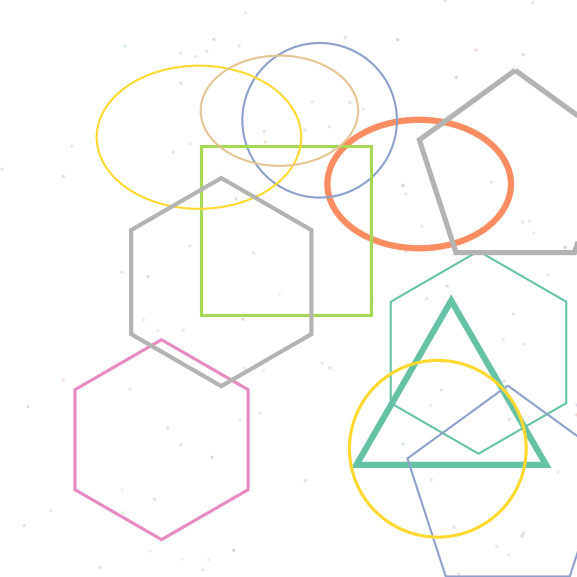[{"shape": "triangle", "thickness": 3, "radius": 0.95, "center": [0.781, 0.289]}, {"shape": "hexagon", "thickness": 1, "radius": 0.88, "center": [0.829, 0.389]}, {"shape": "oval", "thickness": 3, "radius": 0.79, "center": [0.726, 0.68]}, {"shape": "circle", "thickness": 1, "radius": 0.67, "center": [0.553, 0.791]}, {"shape": "pentagon", "thickness": 1, "radius": 0.91, "center": [0.879, 0.149]}, {"shape": "hexagon", "thickness": 1.5, "radius": 0.87, "center": [0.28, 0.238]}, {"shape": "square", "thickness": 1.5, "radius": 0.73, "center": [0.495, 0.6]}, {"shape": "circle", "thickness": 1.5, "radius": 0.77, "center": [0.758, 0.222]}, {"shape": "oval", "thickness": 1, "radius": 0.89, "center": [0.344, 0.761]}, {"shape": "oval", "thickness": 1, "radius": 0.68, "center": [0.484, 0.807]}, {"shape": "pentagon", "thickness": 2.5, "radius": 0.87, "center": [0.892, 0.703]}, {"shape": "hexagon", "thickness": 2, "radius": 0.9, "center": [0.383, 0.511]}]